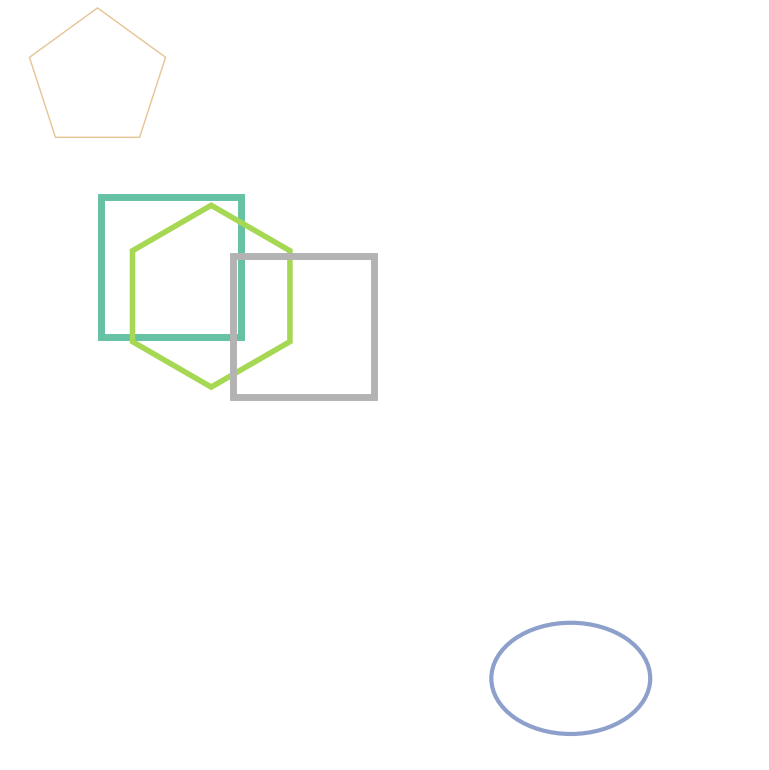[{"shape": "square", "thickness": 2.5, "radius": 0.45, "center": [0.222, 0.653]}, {"shape": "oval", "thickness": 1.5, "radius": 0.52, "center": [0.741, 0.119]}, {"shape": "hexagon", "thickness": 2, "radius": 0.59, "center": [0.274, 0.615]}, {"shape": "pentagon", "thickness": 0.5, "radius": 0.46, "center": [0.127, 0.897]}, {"shape": "square", "thickness": 2.5, "radius": 0.46, "center": [0.394, 0.576]}]